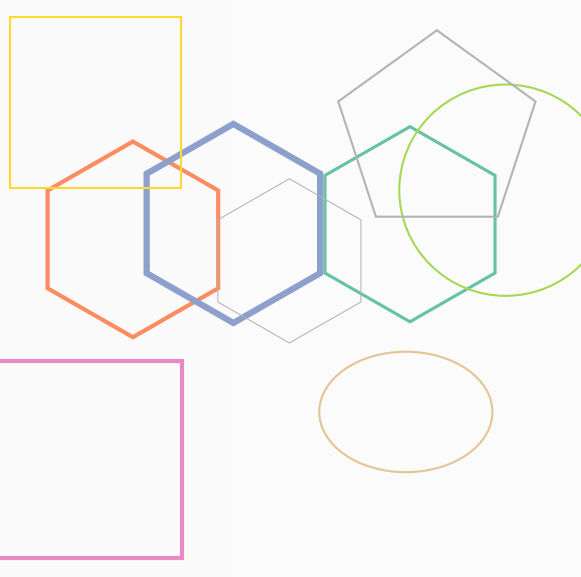[{"shape": "hexagon", "thickness": 1.5, "radius": 0.84, "center": [0.705, 0.611]}, {"shape": "hexagon", "thickness": 2, "radius": 0.85, "center": [0.229, 0.585]}, {"shape": "hexagon", "thickness": 3, "radius": 0.86, "center": [0.402, 0.612]}, {"shape": "square", "thickness": 2, "radius": 0.85, "center": [0.142, 0.203]}, {"shape": "circle", "thickness": 1, "radius": 0.91, "center": [0.87, 0.67]}, {"shape": "square", "thickness": 1, "radius": 0.74, "center": [0.165, 0.822]}, {"shape": "oval", "thickness": 1, "radius": 0.74, "center": [0.698, 0.286]}, {"shape": "hexagon", "thickness": 0.5, "radius": 0.71, "center": [0.498, 0.547]}, {"shape": "pentagon", "thickness": 1, "radius": 0.89, "center": [0.752, 0.768]}]